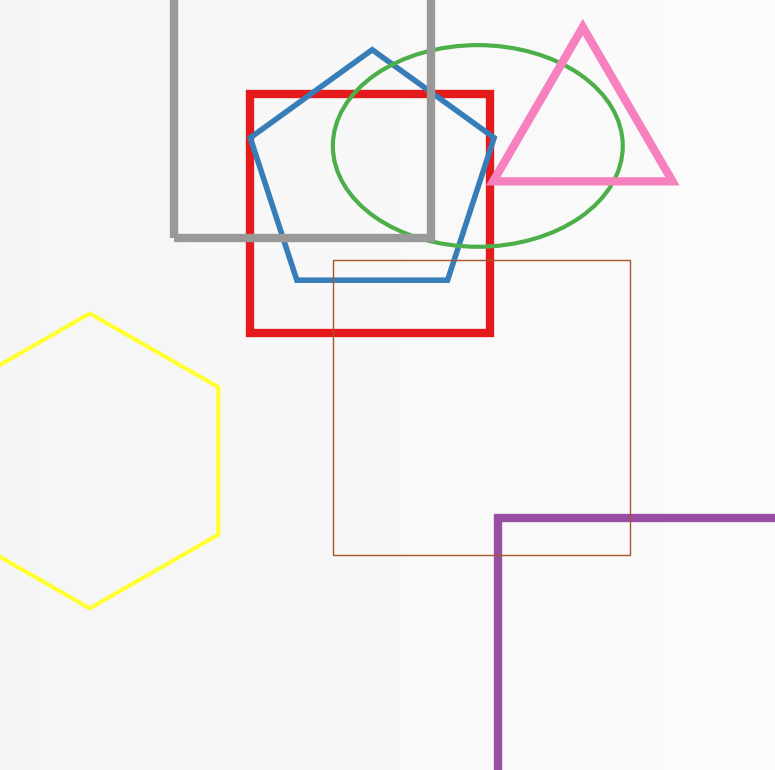[{"shape": "square", "thickness": 3, "radius": 0.78, "center": [0.477, 0.723]}, {"shape": "pentagon", "thickness": 2, "radius": 0.83, "center": [0.48, 0.77]}, {"shape": "oval", "thickness": 1.5, "radius": 0.94, "center": [0.617, 0.81]}, {"shape": "square", "thickness": 3, "radius": 0.9, "center": [0.824, 0.146]}, {"shape": "hexagon", "thickness": 1.5, "radius": 0.96, "center": [0.116, 0.401]}, {"shape": "square", "thickness": 0.5, "radius": 0.96, "center": [0.622, 0.471]}, {"shape": "triangle", "thickness": 3, "radius": 0.67, "center": [0.752, 0.831]}, {"shape": "square", "thickness": 3, "radius": 0.83, "center": [0.391, 0.856]}]